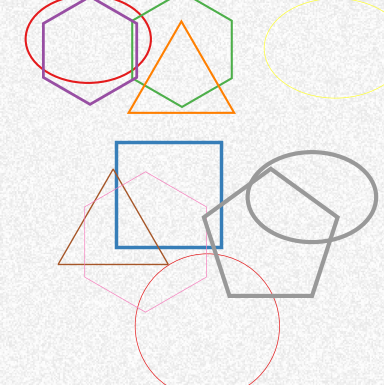[{"shape": "circle", "thickness": 0.5, "radius": 0.94, "center": [0.539, 0.153]}, {"shape": "oval", "thickness": 1.5, "radius": 0.81, "center": [0.229, 0.899]}, {"shape": "square", "thickness": 2.5, "radius": 0.68, "center": [0.438, 0.494]}, {"shape": "hexagon", "thickness": 1.5, "radius": 0.75, "center": [0.473, 0.872]}, {"shape": "hexagon", "thickness": 2, "radius": 0.7, "center": [0.234, 0.869]}, {"shape": "triangle", "thickness": 1.5, "radius": 0.79, "center": [0.471, 0.786]}, {"shape": "oval", "thickness": 0.5, "radius": 0.92, "center": [0.871, 0.875]}, {"shape": "triangle", "thickness": 1, "radius": 0.83, "center": [0.294, 0.396]}, {"shape": "hexagon", "thickness": 0.5, "radius": 0.91, "center": [0.378, 0.371]}, {"shape": "oval", "thickness": 3, "radius": 0.83, "center": [0.81, 0.488]}, {"shape": "pentagon", "thickness": 3, "radius": 0.91, "center": [0.703, 0.379]}]